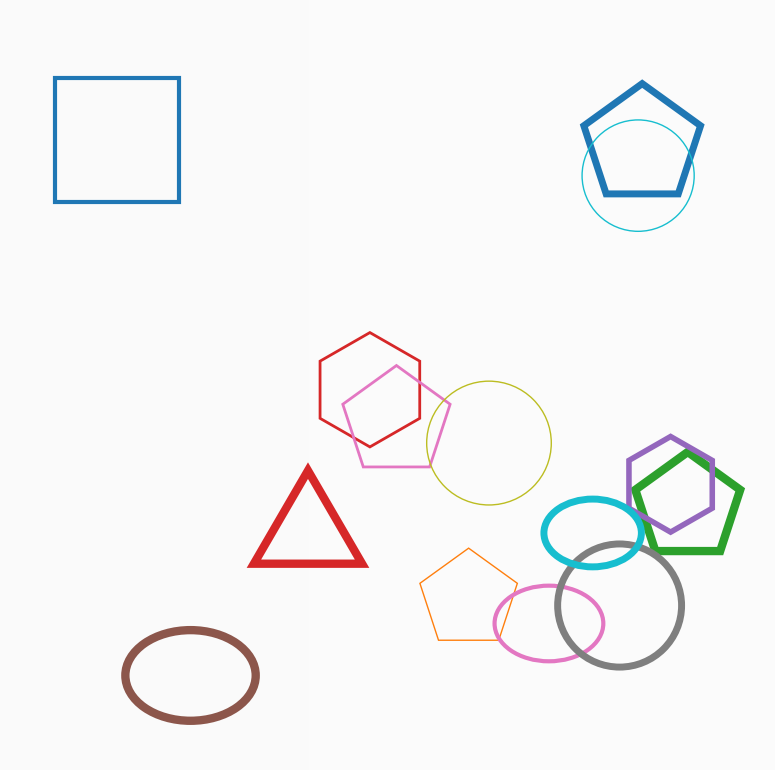[{"shape": "pentagon", "thickness": 2.5, "radius": 0.4, "center": [0.829, 0.812]}, {"shape": "square", "thickness": 1.5, "radius": 0.4, "center": [0.151, 0.818]}, {"shape": "pentagon", "thickness": 0.5, "radius": 0.33, "center": [0.605, 0.222]}, {"shape": "pentagon", "thickness": 3, "radius": 0.36, "center": [0.887, 0.342]}, {"shape": "hexagon", "thickness": 1, "radius": 0.37, "center": [0.477, 0.494]}, {"shape": "triangle", "thickness": 3, "radius": 0.4, "center": [0.397, 0.308]}, {"shape": "hexagon", "thickness": 2, "radius": 0.31, "center": [0.865, 0.371]}, {"shape": "oval", "thickness": 3, "radius": 0.42, "center": [0.246, 0.123]}, {"shape": "pentagon", "thickness": 1, "radius": 0.36, "center": [0.512, 0.452]}, {"shape": "oval", "thickness": 1.5, "radius": 0.35, "center": [0.708, 0.19]}, {"shape": "circle", "thickness": 2.5, "radius": 0.4, "center": [0.8, 0.214]}, {"shape": "circle", "thickness": 0.5, "radius": 0.4, "center": [0.631, 0.425]}, {"shape": "circle", "thickness": 0.5, "radius": 0.36, "center": [0.823, 0.772]}, {"shape": "oval", "thickness": 2.5, "radius": 0.31, "center": [0.765, 0.308]}]